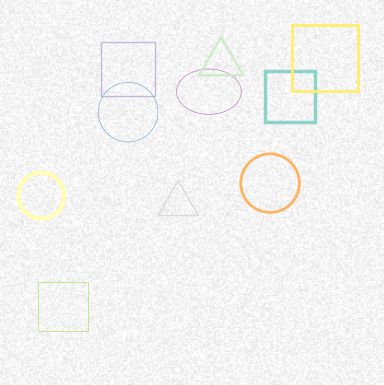[{"shape": "square", "thickness": 2.5, "radius": 0.33, "center": [0.753, 0.75]}, {"shape": "circle", "thickness": 3, "radius": 0.3, "center": [0.107, 0.492]}, {"shape": "square", "thickness": 1, "radius": 0.35, "center": [0.332, 0.821]}, {"shape": "circle", "thickness": 0.5, "radius": 0.39, "center": [0.333, 0.709]}, {"shape": "circle", "thickness": 2, "radius": 0.38, "center": [0.701, 0.524]}, {"shape": "square", "thickness": 0.5, "radius": 0.32, "center": [0.163, 0.204]}, {"shape": "triangle", "thickness": 1, "radius": 0.3, "center": [0.463, 0.47]}, {"shape": "oval", "thickness": 0.5, "radius": 0.42, "center": [0.543, 0.762]}, {"shape": "triangle", "thickness": 1.5, "radius": 0.33, "center": [0.574, 0.837]}, {"shape": "square", "thickness": 2, "radius": 0.43, "center": [0.844, 0.85]}]